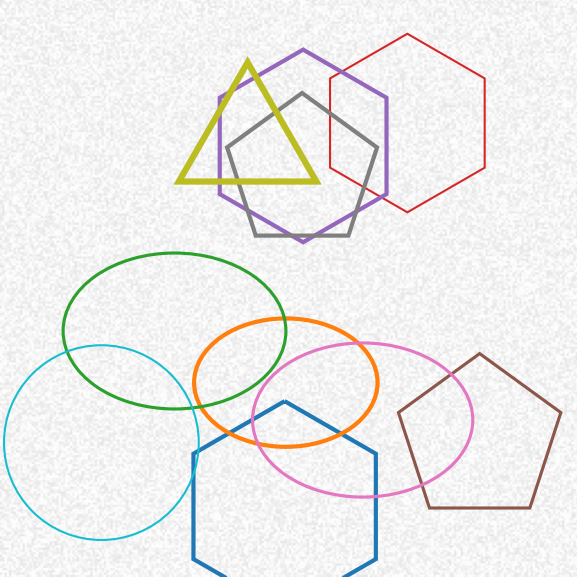[{"shape": "hexagon", "thickness": 2, "radius": 0.91, "center": [0.493, 0.122]}, {"shape": "oval", "thickness": 2, "radius": 0.79, "center": [0.495, 0.337]}, {"shape": "oval", "thickness": 1.5, "radius": 0.96, "center": [0.302, 0.426]}, {"shape": "hexagon", "thickness": 1, "radius": 0.77, "center": [0.705, 0.786]}, {"shape": "hexagon", "thickness": 2, "radius": 0.83, "center": [0.525, 0.746]}, {"shape": "pentagon", "thickness": 1.5, "radius": 0.74, "center": [0.831, 0.239]}, {"shape": "oval", "thickness": 1.5, "radius": 0.95, "center": [0.628, 0.272]}, {"shape": "pentagon", "thickness": 2, "radius": 0.68, "center": [0.523, 0.702]}, {"shape": "triangle", "thickness": 3, "radius": 0.69, "center": [0.429, 0.754]}, {"shape": "circle", "thickness": 1, "radius": 0.84, "center": [0.176, 0.233]}]